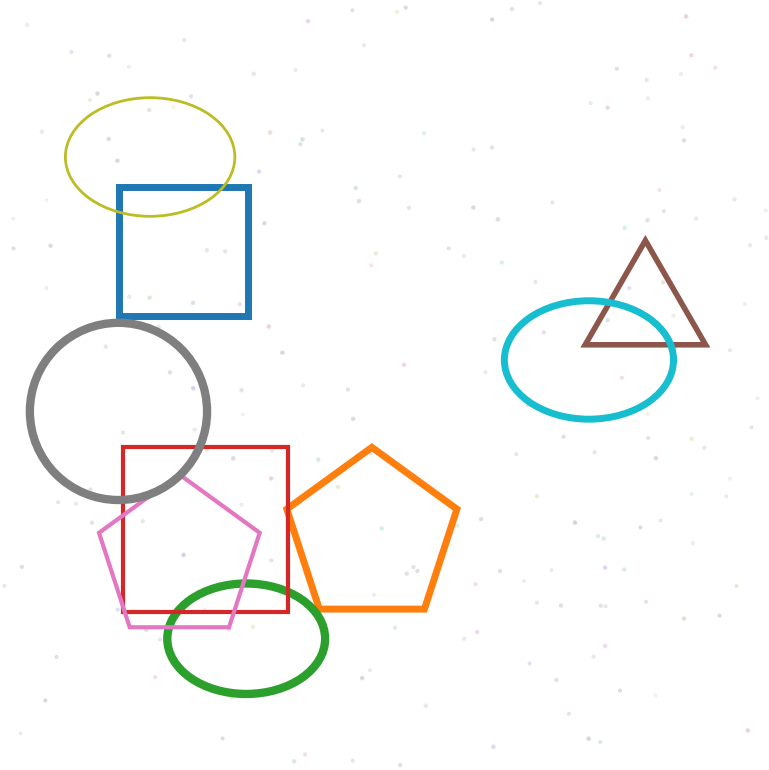[{"shape": "square", "thickness": 2.5, "radius": 0.42, "center": [0.239, 0.673]}, {"shape": "pentagon", "thickness": 2.5, "radius": 0.58, "center": [0.483, 0.303]}, {"shape": "oval", "thickness": 3, "radius": 0.51, "center": [0.32, 0.17]}, {"shape": "square", "thickness": 1.5, "radius": 0.54, "center": [0.267, 0.312]}, {"shape": "triangle", "thickness": 2, "radius": 0.45, "center": [0.838, 0.597]}, {"shape": "pentagon", "thickness": 1.5, "radius": 0.55, "center": [0.233, 0.274]}, {"shape": "circle", "thickness": 3, "radius": 0.58, "center": [0.154, 0.466]}, {"shape": "oval", "thickness": 1, "radius": 0.55, "center": [0.195, 0.796]}, {"shape": "oval", "thickness": 2.5, "radius": 0.55, "center": [0.765, 0.533]}]